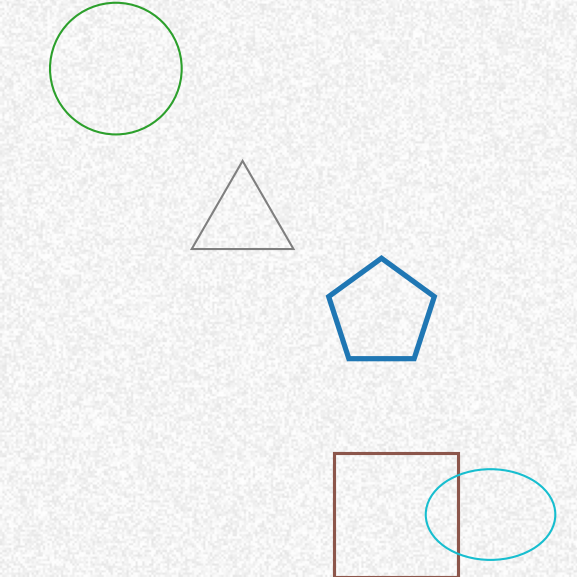[{"shape": "pentagon", "thickness": 2.5, "radius": 0.48, "center": [0.661, 0.456]}, {"shape": "circle", "thickness": 1, "radius": 0.57, "center": [0.201, 0.88]}, {"shape": "square", "thickness": 1.5, "radius": 0.53, "center": [0.686, 0.107]}, {"shape": "triangle", "thickness": 1, "radius": 0.51, "center": [0.42, 0.619]}, {"shape": "oval", "thickness": 1, "radius": 0.56, "center": [0.849, 0.108]}]